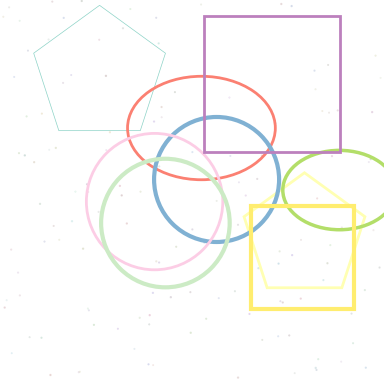[{"shape": "pentagon", "thickness": 0.5, "radius": 0.9, "center": [0.259, 0.806]}, {"shape": "pentagon", "thickness": 2, "radius": 0.83, "center": [0.791, 0.386]}, {"shape": "oval", "thickness": 2, "radius": 0.96, "center": [0.523, 0.667]}, {"shape": "circle", "thickness": 3, "radius": 0.81, "center": [0.563, 0.534]}, {"shape": "oval", "thickness": 2.5, "radius": 0.74, "center": [0.882, 0.506]}, {"shape": "circle", "thickness": 2, "radius": 0.89, "center": [0.401, 0.476]}, {"shape": "square", "thickness": 2, "radius": 0.88, "center": [0.706, 0.781]}, {"shape": "circle", "thickness": 3, "radius": 0.83, "center": [0.43, 0.421]}, {"shape": "square", "thickness": 3, "radius": 0.67, "center": [0.786, 0.332]}]